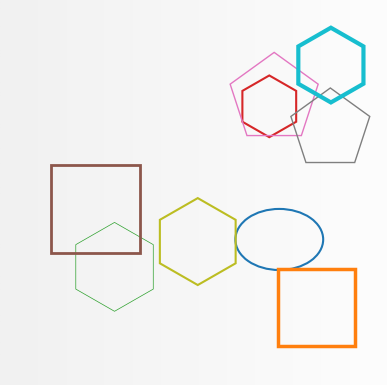[{"shape": "oval", "thickness": 1.5, "radius": 0.57, "center": [0.721, 0.378]}, {"shape": "square", "thickness": 2.5, "radius": 0.49, "center": [0.817, 0.201]}, {"shape": "hexagon", "thickness": 0.5, "radius": 0.58, "center": [0.296, 0.307]}, {"shape": "hexagon", "thickness": 1.5, "radius": 0.4, "center": [0.695, 0.724]}, {"shape": "square", "thickness": 2, "radius": 0.57, "center": [0.246, 0.457]}, {"shape": "pentagon", "thickness": 1, "radius": 0.6, "center": [0.708, 0.744]}, {"shape": "pentagon", "thickness": 1, "radius": 0.54, "center": [0.852, 0.664]}, {"shape": "hexagon", "thickness": 1.5, "radius": 0.56, "center": [0.51, 0.373]}, {"shape": "hexagon", "thickness": 3, "radius": 0.49, "center": [0.854, 0.831]}]